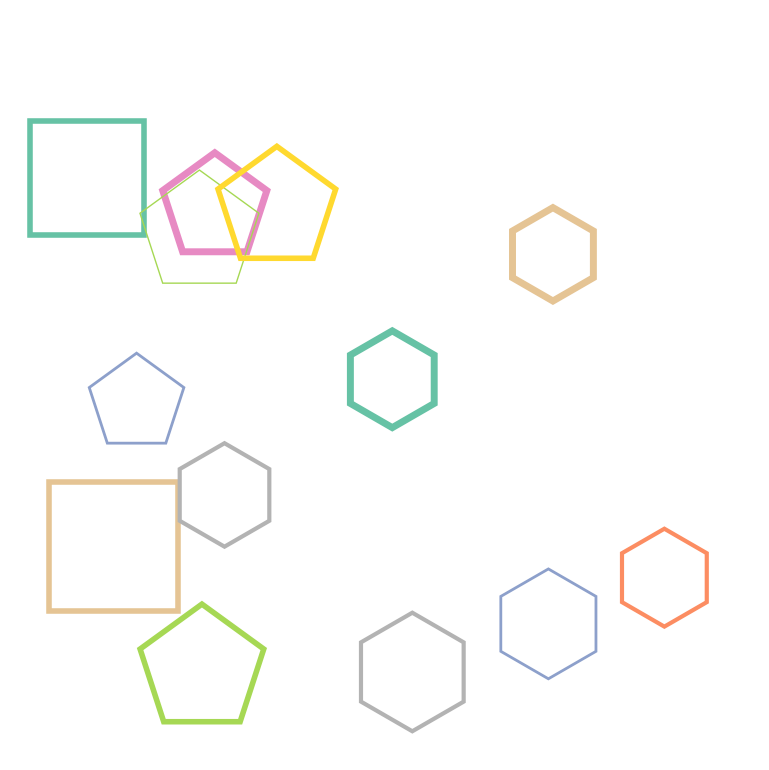[{"shape": "hexagon", "thickness": 2.5, "radius": 0.31, "center": [0.509, 0.507]}, {"shape": "square", "thickness": 2, "radius": 0.37, "center": [0.113, 0.769]}, {"shape": "hexagon", "thickness": 1.5, "radius": 0.32, "center": [0.863, 0.25]}, {"shape": "pentagon", "thickness": 1, "radius": 0.32, "center": [0.177, 0.477]}, {"shape": "hexagon", "thickness": 1, "radius": 0.36, "center": [0.712, 0.19]}, {"shape": "pentagon", "thickness": 2.5, "radius": 0.36, "center": [0.279, 0.731]}, {"shape": "pentagon", "thickness": 0.5, "radius": 0.41, "center": [0.259, 0.698]}, {"shape": "pentagon", "thickness": 2, "radius": 0.42, "center": [0.262, 0.131]}, {"shape": "pentagon", "thickness": 2, "radius": 0.4, "center": [0.36, 0.73]}, {"shape": "square", "thickness": 2, "radius": 0.42, "center": [0.147, 0.29]}, {"shape": "hexagon", "thickness": 2.5, "radius": 0.3, "center": [0.718, 0.67]}, {"shape": "hexagon", "thickness": 1.5, "radius": 0.38, "center": [0.535, 0.127]}, {"shape": "hexagon", "thickness": 1.5, "radius": 0.34, "center": [0.292, 0.357]}]